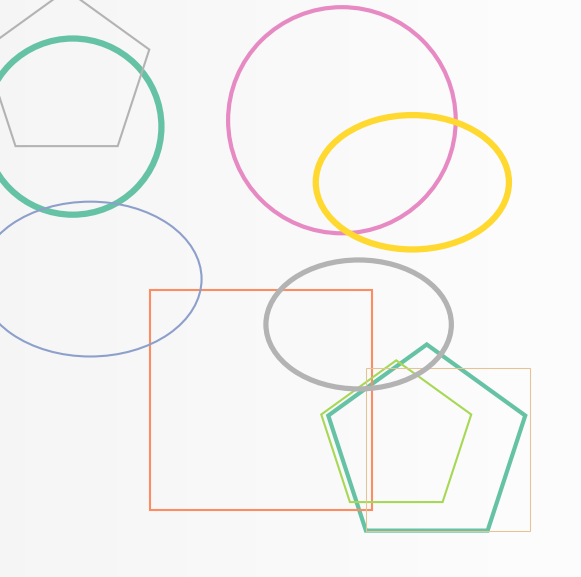[{"shape": "circle", "thickness": 3, "radius": 0.76, "center": [0.125, 0.78]}, {"shape": "pentagon", "thickness": 2, "radius": 0.89, "center": [0.734, 0.224]}, {"shape": "square", "thickness": 1, "radius": 0.95, "center": [0.449, 0.307]}, {"shape": "oval", "thickness": 1, "radius": 0.96, "center": [0.155, 0.516]}, {"shape": "circle", "thickness": 2, "radius": 0.98, "center": [0.588, 0.791]}, {"shape": "pentagon", "thickness": 1, "radius": 0.68, "center": [0.682, 0.239]}, {"shape": "oval", "thickness": 3, "radius": 0.83, "center": [0.709, 0.684]}, {"shape": "square", "thickness": 0.5, "radius": 0.71, "center": [0.77, 0.222]}, {"shape": "oval", "thickness": 2.5, "radius": 0.8, "center": [0.617, 0.437]}, {"shape": "pentagon", "thickness": 1, "radius": 0.75, "center": [0.115, 0.867]}]